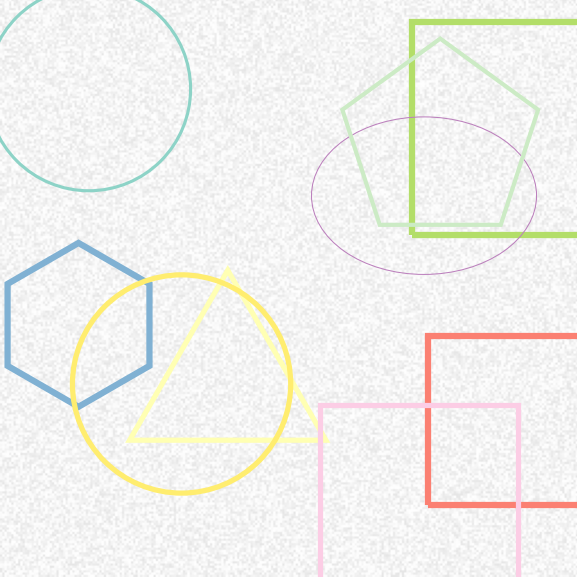[{"shape": "circle", "thickness": 1.5, "radius": 0.88, "center": [0.154, 0.845]}, {"shape": "triangle", "thickness": 2.5, "radius": 0.98, "center": [0.394, 0.335]}, {"shape": "square", "thickness": 3, "radius": 0.73, "center": [0.888, 0.271]}, {"shape": "hexagon", "thickness": 3, "radius": 0.71, "center": [0.136, 0.437]}, {"shape": "square", "thickness": 3, "radius": 0.92, "center": [0.897, 0.777]}, {"shape": "square", "thickness": 2.5, "radius": 0.86, "center": [0.725, 0.127]}, {"shape": "oval", "thickness": 0.5, "radius": 0.97, "center": [0.734, 0.66]}, {"shape": "pentagon", "thickness": 2, "radius": 0.89, "center": [0.762, 0.754]}, {"shape": "circle", "thickness": 2.5, "radius": 0.94, "center": [0.314, 0.334]}]